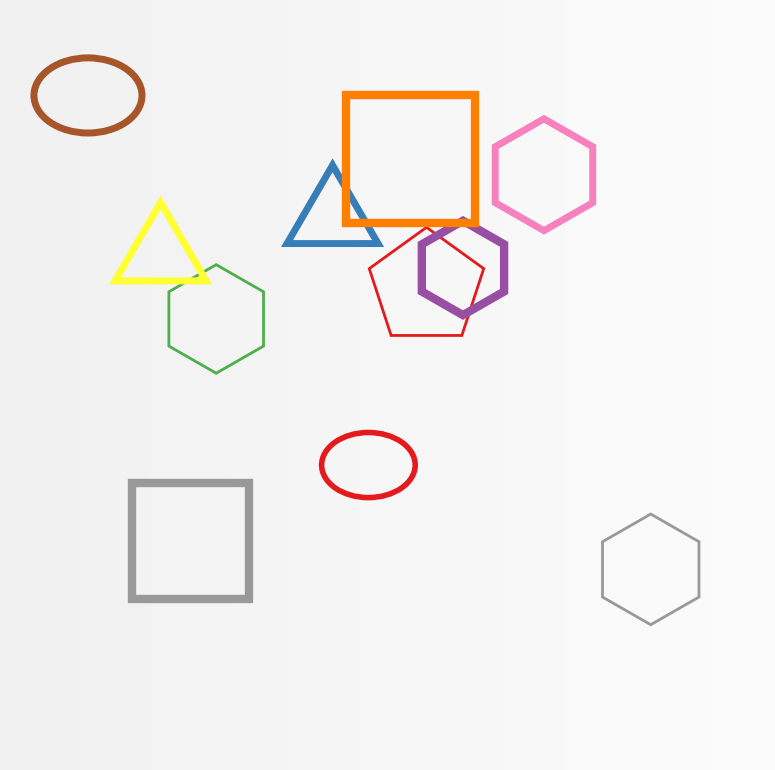[{"shape": "pentagon", "thickness": 1, "radius": 0.39, "center": [0.55, 0.627]}, {"shape": "oval", "thickness": 2, "radius": 0.3, "center": [0.475, 0.396]}, {"shape": "triangle", "thickness": 2.5, "radius": 0.34, "center": [0.429, 0.718]}, {"shape": "hexagon", "thickness": 1, "radius": 0.35, "center": [0.279, 0.586]}, {"shape": "hexagon", "thickness": 3, "radius": 0.31, "center": [0.597, 0.652]}, {"shape": "square", "thickness": 3, "radius": 0.41, "center": [0.53, 0.793]}, {"shape": "triangle", "thickness": 2.5, "radius": 0.34, "center": [0.207, 0.669]}, {"shape": "oval", "thickness": 2.5, "radius": 0.35, "center": [0.114, 0.876]}, {"shape": "hexagon", "thickness": 2.5, "radius": 0.36, "center": [0.702, 0.773]}, {"shape": "square", "thickness": 3, "radius": 0.38, "center": [0.246, 0.298]}, {"shape": "hexagon", "thickness": 1, "radius": 0.36, "center": [0.84, 0.261]}]